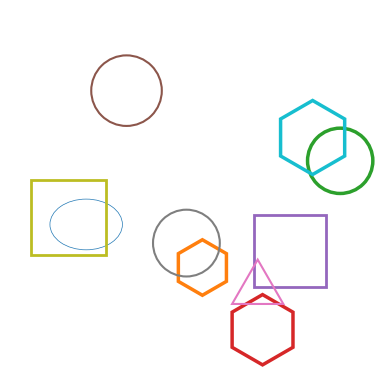[{"shape": "oval", "thickness": 0.5, "radius": 0.47, "center": [0.224, 0.417]}, {"shape": "hexagon", "thickness": 2.5, "radius": 0.36, "center": [0.526, 0.305]}, {"shape": "circle", "thickness": 2.5, "radius": 0.42, "center": [0.884, 0.582]}, {"shape": "hexagon", "thickness": 2.5, "radius": 0.46, "center": [0.682, 0.144]}, {"shape": "square", "thickness": 2, "radius": 0.47, "center": [0.753, 0.348]}, {"shape": "circle", "thickness": 1.5, "radius": 0.46, "center": [0.329, 0.765]}, {"shape": "triangle", "thickness": 1.5, "radius": 0.38, "center": [0.669, 0.249]}, {"shape": "circle", "thickness": 1.5, "radius": 0.43, "center": [0.484, 0.369]}, {"shape": "square", "thickness": 2, "radius": 0.48, "center": [0.178, 0.435]}, {"shape": "hexagon", "thickness": 2.5, "radius": 0.48, "center": [0.812, 0.643]}]